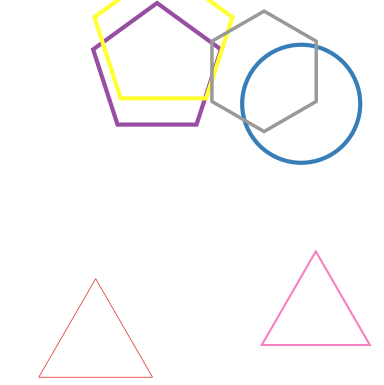[{"shape": "triangle", "thickness": 0.5, "radius": 0.85, "center": [0.248, 0.105]}, {"shape": "circle", "thickness": 3, "radius": 0.77, "center": [0.782, 0.73]}, {"shape": "pentagon", "thickness": 3, "radius": 0.87, "center": [0.408, 0.818]}, {"shape": "pentagon", "thickness": 3, "radius": 0.94, "center": [0.424, 0.897]}, {"shape": "triangle", "thickness": 1.5, "radius": 0.81, "center": [0.82, 0.185]}, {"shape": "hexagon", "thickness": 2.5, "radius": 0.78, "center": [0.686, 0.815]}]